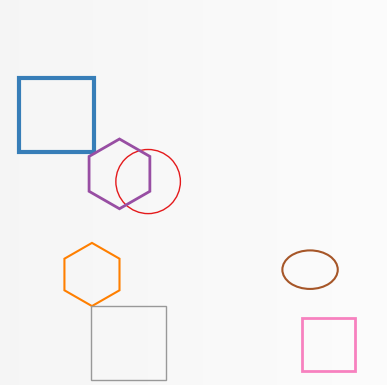[{"shape": "circle", "thickness": 1, "radius": 0.42, "center": [0.382, 0.528]}, {"shape": "square", "thickness": 3, "radius": 0.48, "center": [0.147, 0.701]}, {"shape": "hexagon", "thickness": 2, "radius": 0.45, "center": [0.308, 0.548]}, {"shape": "hexagon", "thickness": 1.5, "radius": 0.41, "center": [0.237, 0.287]}, {"shape": "oval", "thickness": 1.5, "radius": 0.36, "center": [0.8, 0.3]}, {"shape": "square", "thickness": 2, "radius": 0.34, "center": [0.848, 0.106]}, {"shape": "square", "thickness": 1, "radius": 0.48, "center": [0.331, 0.109]}]